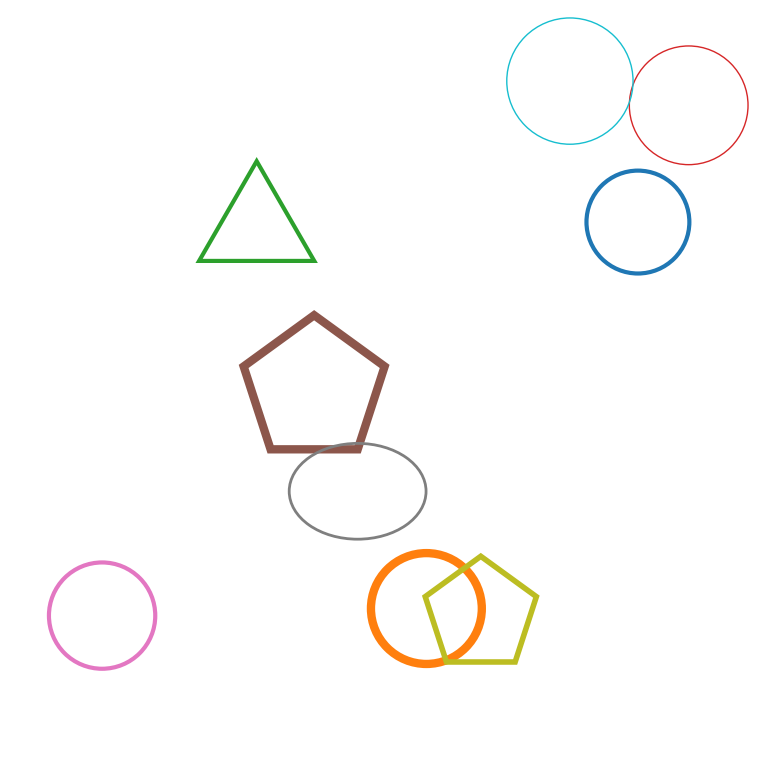[{"shape": "circle", "thickness": 1.5, "radius": 0.33, "center": [0.828, 0.712]}, {"shape": "circle", "thickness": 3, "radius": 0.36, "center": [0.554, 0.21]}, {"shape": "triangle", "thickness": 1.5, "radius": 0.43, "center": [0.333, 0.704]}, {"shape": "circle", "thickness": 0.5, "radius": 0.39, "center": [0.894, 0.863]}, {"shape": "pentagon", "thickness": 3, "radius": 0.48, "center": [0.408, 0.494]}, {"shape": "circle", "thickness": 1.5, "radius": 0.35, "center": [0.133, 0.201]}, {"shape": "oval", "thickness": 1, "radius": 0.44, "center": [0.464, 0.362]}, {"shape": "pentagon", "thickness": 2, "radius": 0.38, "center": [0.624, 0.202]}, {"shape": "circle", "thickness": 0.5, "radius": 0.41, "center": [0.74, 0.895]}]